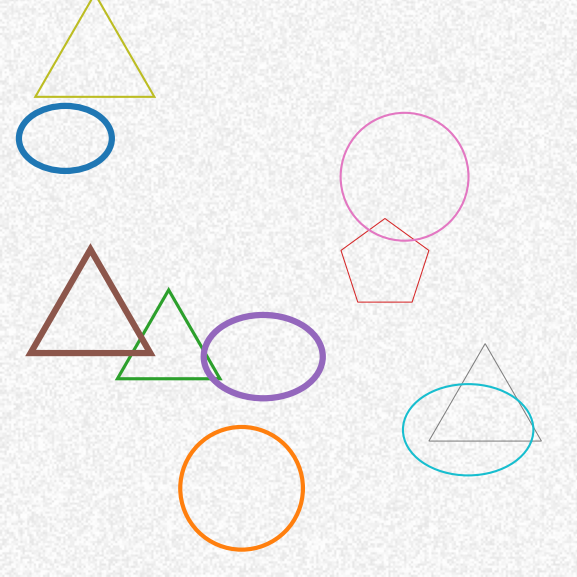[{"shape": "oval", "thickness": 3, "radius": 0.4, "center": [0.113, 0.759]}, {"shape": "circle", "thickness": 2, "radius": 0.53, "center": [0.418, 0.154]}, {"shape": "triangle", "thickness": 1.5, "radius": 0.51, "center": [0.292, 0.395]}, {"shape": "pentagon", "thickness": 0.5, "radius": 0.4, "center": [0.667, 0.541]}, {"shape": "oval", "thickness": 3, "radius": 0.52, "center": [0.456, 0.382]}, {"shape": "triangle", "thickness": 3, "radius": 0.6, "center": [0.157, 0.448]}, {"shape": "circle", "thickness": 1, "radius": 0.55, "center": [0.701, 0.693]}, {"shape": "triangle", "thickness": 0.5, "radius": 0.56, "center": [0.84, 0.292]}, {"shape": "triangle", "thickness": 1, "radius": 0.6, "center": [0.164, 0.891]}, {"shape": "oval", "thickness": 1, "radius": 0.56, "center": [0.811, 0.255]}]